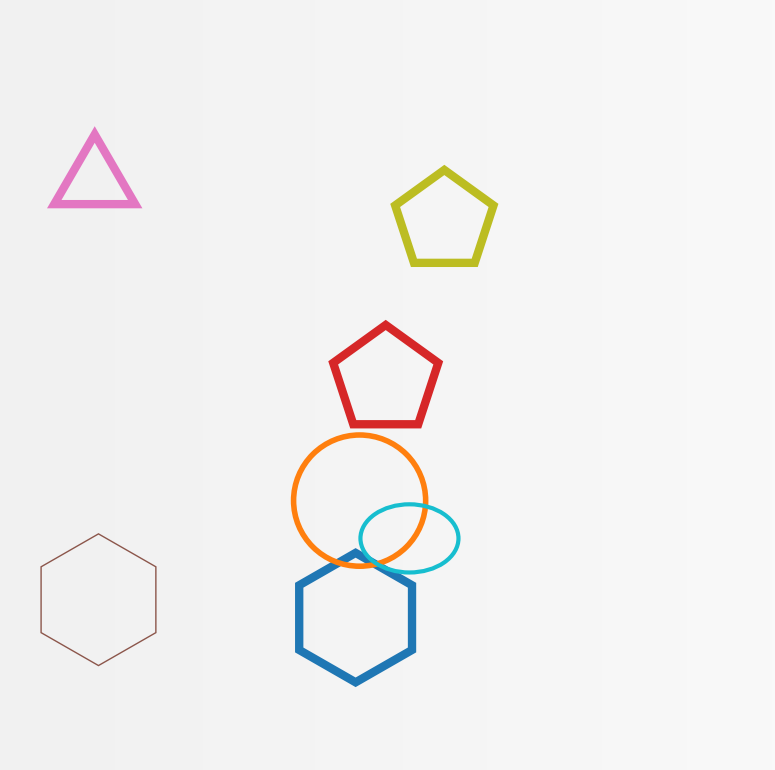[{"shape": "hexagon", "thickness": 3, "radius": 0.42, "center": [0.459, 0.198]}, {"shape": "circle", "thickness": 2, "radius": 0.43, "center": [0.464, 0.35]}, {"shape": "pentagon", "thickness": 3, "radius": 0.36, "center": [0.498, 0.507]}, {"shape": "hexagon", "thickness": 0.5, "radius": 0.43, "center": [0.127, 0.221]}, {"shape": "triangle", "thickness": 3, "radius": 0.3, "center": [0.122, 0.765]}, {"shape": "pentagon", "thickness": 3, "radius": 0.33, "center": [0.573, 0.713]}, {"shape": "oval", "thickness": 1.5, "radius": 0.32, "center": [0.528, 0.301]}]